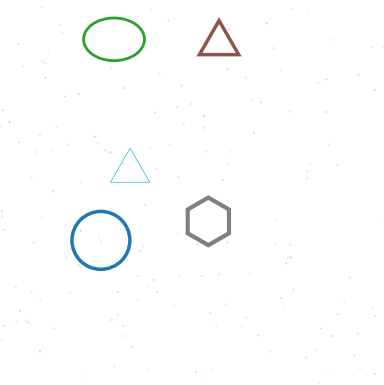[{"shape": "circle", "thickness": 2.5, "radius": 0.38, "center": [0.262, 0.376]}, {"shape": "oval", "thickness": 2, "radius": 0.4, "center": [0.296, 0.898]}, {"shape": "triangle", "thickness": 2.5, "radius": 0.29, "center": [0.569, 0.888]}, {"shape": "hexagon", "thickness": 3, "radius": 0.31, "center": [0.541, 0.425]}, {"shape": "triangle", "thickness": 0.5, "radius": 0.29, "center": [0.338, 0.556]}]